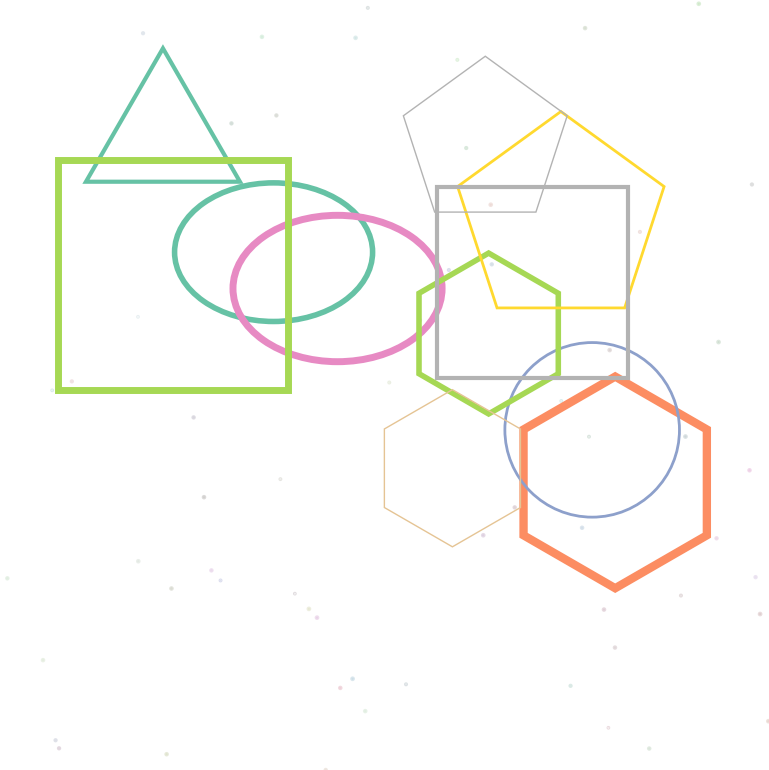[{"shape": "oval", "thickness": 2, "radius": 0.64, "center": [0.355, 0.672]}, {"shape": "triangle", "thickness": 1.5, "radius": 0.58, "center": [0.212, 0.822]}, {"shape": "hexagon", "thickness": 3, "radius": 0.69, "center": [0.799, 0.374]}, {"shape": "circle", "thickness": 1, "radius": 0.57, "center": [0.769, 0.442]}, {"shape": "oval", "thickness": 2.5, "radius": 0.68, "center": [0.438, 0.625]}, {"shape": "square", "thickness": 2.5, "radius": 0.74, "center": [0.225, 0.643]}, {"shape": "hexagon", "thickness": 2, "radius": 0.52, "center": [0.635, 0.567]}, {"shape": "pentagon", "thickness": 1, "radius": 0.7, "center": [0.728, 0.714]}, {"shape": "hexagon", "thickness": 0.5, "radius": 0.51, "center": [0.588, 0.392]}, {"shape": "pentagon", "thickness": 0.5, "radius": 0.56, "center": [0.63, 0.815]}, {"shape": "square", "thickness": 1.5, "radius": 0.62, "center": [0.692, 0.633]}]